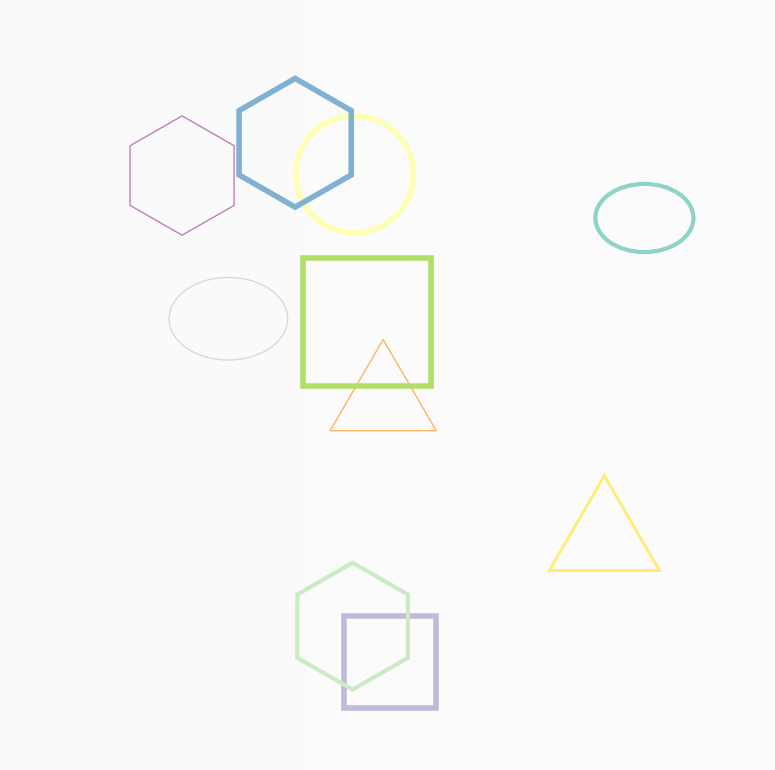[{"shape": "oval", "thickness": 1.5, "radius": 0.32, "center": [0.831, 0.717]}, {"shape": "circle", "thickness": 2, "radius": 0.38, "center": [0.457, 0.774]}, {"shape": "square", "thickness": 2, "radius": 0.3, "center": [0.504, 0.14]}, {"shape": "hexagon", "thickness": 2, "radius": 0.42, "center": [0.381, 0.815]}, {"shape": "triangle", "thickness": 0.5, "radius": 0.4, "center": [0.494, 0.48]}, {"shape": "square", "thickness": 2, "radius": 0.42, "center": [0.474, 0.582]}, {"shape": "oval", "thickness": 0.5, "radius": 0.38, "center": [0.295, 0.586]}, {"shape": "hexagon", "thickness": 0.5, "radius": 0.39, "center": [0.235, 0.772]}, {"shape": "hexagon", "thickness": 1.5, "radius": 0.41, "center": [0.455, 0.187]}, {"shape": "triangle", "thickness": 1, "radius": 0.41, "center": [0.78, 0.3]}]